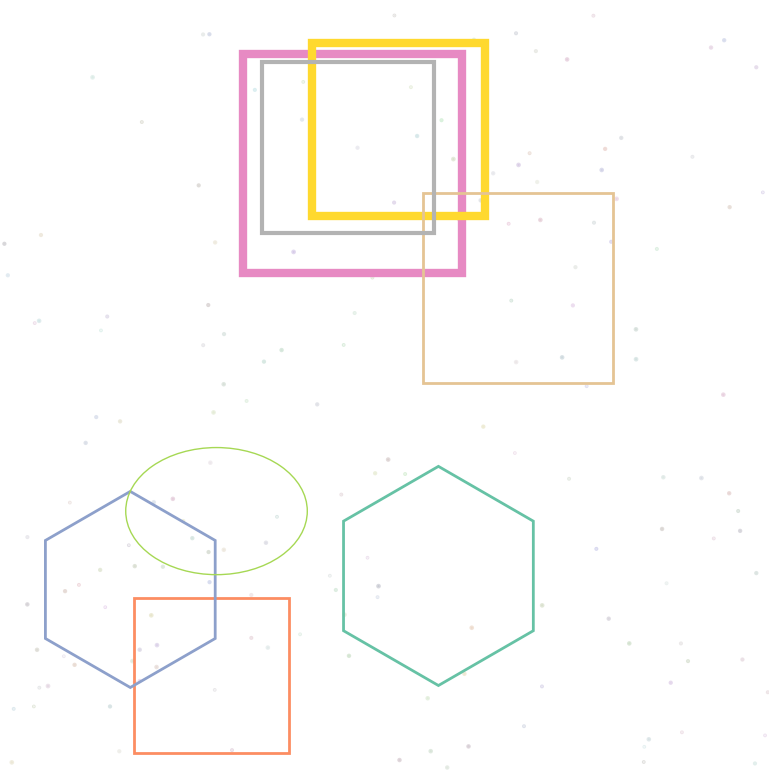[{"shape": "hexagon", "thickness": 1, "radius": 0.71, "center": [0.569, 0.252]}, {"shape": "square", "thickness": 1, "radius": 0.5, "center": [0.274, 0.123]}, {"shape": "hexagon", "thickness": 1, "radius": 0.64, "center": [0.169, 0.234]}, {"shape": "square", "thickness": 3, "radius": 0.71, "center": [0.458, 0.787]}, {"shape": "oval", "thickness": 0.5, "radius": 0.59, "center": [0.281, 0.336]}, {"shape": "square", "thickness": 3, "radius": 0.56, "center": [0.517, 0.832]}, {"shape": "square", "thickness": 1, "radius": 0.61, "center": [0.673, 0.626]}, {"shape": "square", "thickness": 1.5, "radius": 0.56, "center": [0.452, 0.809]}]